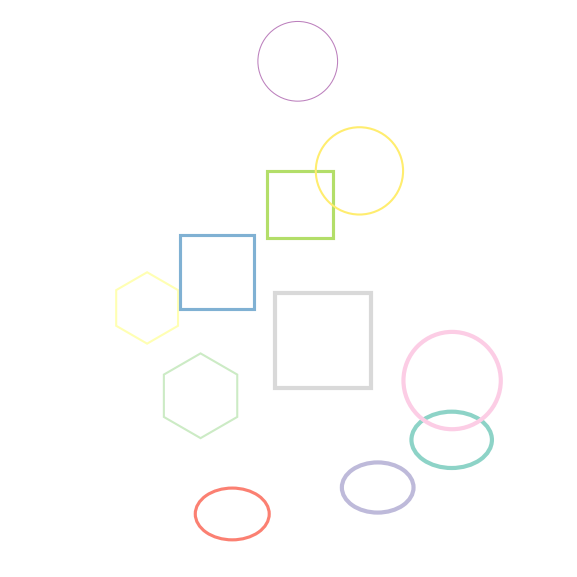[{"shape": "oval", "thickness": 2, "radius": 0.35, "center": [0.782, 0.237]}, {"shape": "hexagon", "thickness": 1, "radius": 0.31, "center": [0.255, 0.466]}, {"shape": "oval", "thickness": 2, "radius": 0.31, "center": [0.654, 0.155]}, {"shape": "oval", "thickness": 1.5, "radius": 0.32, "center": [0.402, 0.109]}, {"shape": "square", "thickness": 1.5, "radius": 0.32, "center": [0.376, 0.529]}, {"shape": "square", "thickness": 1.5, "radius": 0.29, "center": [0.519, 0.646]}, {"shape": "circle", "thickness": 2, "radius": 0.42, "center": [0.783, 0.34]}, {"shape": "square", "thickness": 2, "radius": 0.41, "center": [0.559, 0.409]}, {"shape": "circle", "thickness": 0.5, "radius": 0.34, "center": [0.516, 0.893]}, {"shape": "hexagon", "thickness": 1, "radius": 0.37, "center": [0.347, 0.314]}, {"shape": "circle", "thickness": 1, "radius": 0.38, "center": [0.622, 0.703]}]